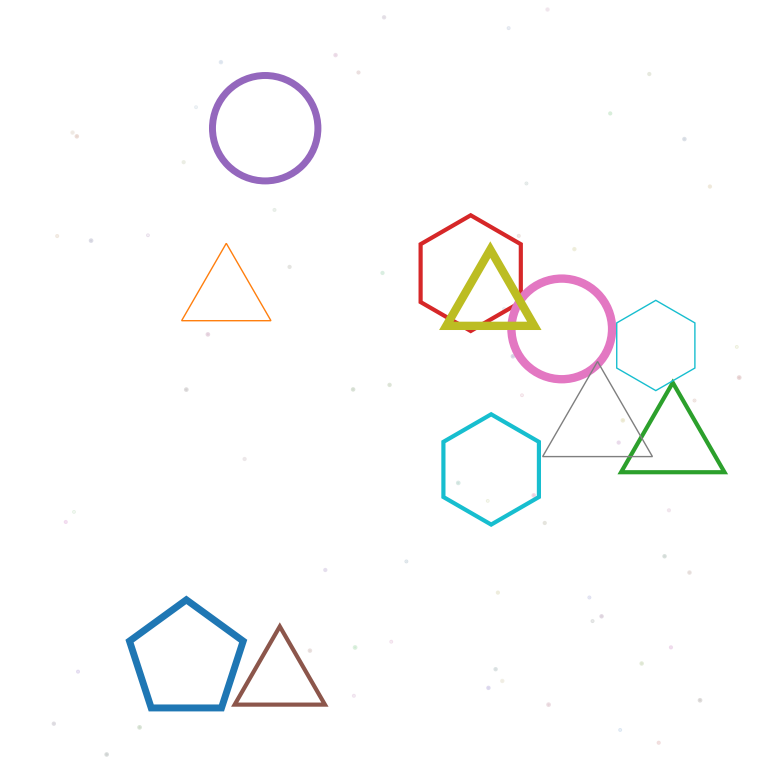[{"shape": "pentagon", "thickness": 2.5, "radius": 0.39, "center": [0.242, 0.143]}, {"shape": "triangle", "thickness": 0.5, "radius": 0.33, "center": [0.294, 0.617]}, {"shape": "triangle", "thickness": 1.5, "radius": 0.39, "center": [0.874, 0.425]}, {"shape": "hexagon", "thickness": 1.5, "radius": 0.38, "center": [0.611, 0.645]}, {"shape": "circle", "thickness": 2.5, "radius": 0.34, "center": [0.344, 0.833]}, {"shape": "triangle", "thickness": 1.5, "radius": 0.34, "center": [0.363, 0.119]}, {"shape": "circle", "thickness": 3, "radius": 0.33, "center": [0.73, 0.573]}, {"shape": "triangle", "thickness": 0.5, "radius": 0.41, "center": [0.776, 0.448]}, {"shape": "triangle", "thickness": 3, "radius": 0.33, "center": [0.637, 0.61]}, {"shape": "hexagon", "thickness": 1.5, "radius": 0.36, "center": [0.638, 0.39]}, {"shape": "hexagon", "thickness": 0.5, "radius": 0.29, "center": [0.852, 0.551]}]